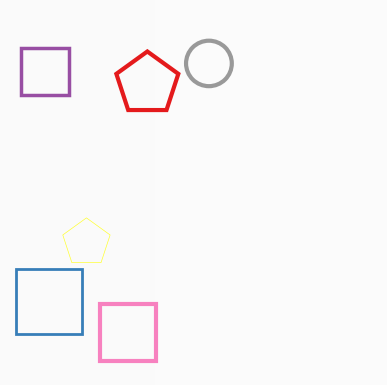[{"shape": "pentagon", "thickness": 3, "radius": 0.42, "center": [0.38, 0.782]}, {"shape": "square", "thickness": 2, "radius": 0.43, "center": [0.127, 0.216]}, {"shape": "square", "thickness": 2.5, "radius": 0.31, "center": [0.116, 0.814]}, {"shape": "pentagon", "thickness": 0.5, "radius": 0.32, "center": [0.223, 0.37]}, {"shape": "square", "thickness": 3, "radius": 0.37, "center": [0.331, 0.137]}, {"shape": "circle", "thickness": 3, "radius": 0.3, "center": [0.539, 0.835]}]